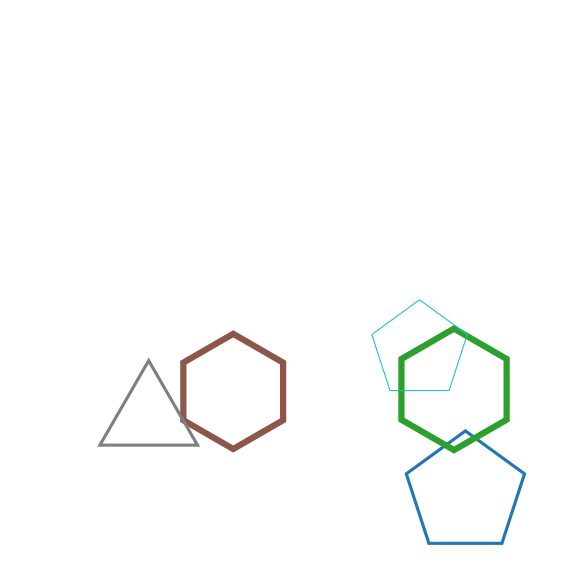[{"shape": "pentagon", "thickness": 1.5, "radius": 0.54, "center": [0.806, 0.145]}, {"shape": "hexagon", "thickness": 3, "radius": 0.53, "center": [0.786, 0.325]}, {"shape": "hexagon", "thickness": 3, "radius": 0.5, "center": [0.404, 0.321]}, {"shape": "triangle", "thickness": 1.5, "radius": 0.49, "center": [0.257, 0.277]}, {"shape": "pentagon", "thickness": 0.5, "radius": 0.43, "center": [0.726, 0.393]}]